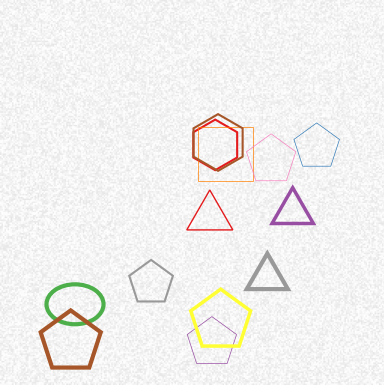[{"shape": "triangle", "thickness": 1, "radius": 0.35, "center": [0.545, 0.437]}, {"shape": "hexagon", "thickness": 1.5, "radius": 0.33, "center": [0.559, 0.624]}, {"shape": "pentagon", "thickness": 0.5, "radius": 0.31, "center": [0.823, 0.619]}, {"shape": "oval", "thickness": 3, "radius": 0.37, "center": [0.195, 0.21]}, {"shape": "pentagon", "thickness": 0.5, "radius": 0.34, "center": [0.55, 0.11]}, {"shape": "triangle", "thickness": 2.5, "radius": 0.31, "center": [0.76, 0.45]}, {"shape": "square", "thickness": 0.5, "radius": 0.36, "center": [0.585, 0.6]}, {"shape": "pentagon", "thickness": 2.5, "radius": 0.41, "center": [0.573, 0.167]}, {"shape": "pentagon", "thickness": 3, "radius": 0.41, "center": [0.184, 0.112]}, {"shape": "hexagon", "thickness": 1.5, "radius": 0.37, "center": [0.566, 0.63]}, {"shape": "pentagon", "thickness": 0.5, "radius": 0.34, "center": [0.704, 0.585]}, {"shape": "triangle", "thickness": 3, "radius": 0.31, "center": [0.694, 0.28]}, {"shape": "pentagon", "thickness": 1.5, "radius": 0.3, "center": [0.392, 0.265]}]